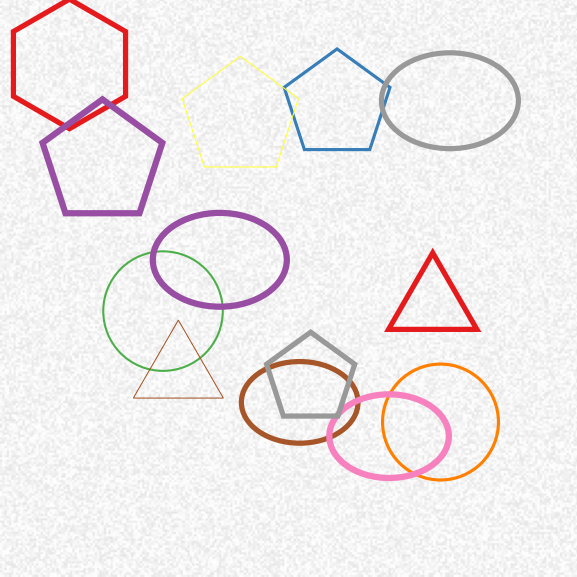[{"shape": "hexagon", "thickness": 2.5, "radius": 0.56, "center": [0.12, 0.888]}, {"shape": "triangle", "thickness": 2.5, "radius": 0.44, "center": [0.749, 0.473]}, {"shape": "pentagon", "thickness": 1.5, "radius": 0.48, "center": [0.584, 0.818]}, {"shape": "circle", "thickness": 1, "radius": 0.52, "center": [0.282, 0.46]}, {"shape": "pentagon", "thickness": 3, "radius": 0.55, "center": [0.177, 0.718]}, {"shape": "oval", "thickness": 3, "radius": 0.58, "center": [0.381, 0.549]}, {"shape": "circle", "thickness": 1.5, "radius": 0.5, "center": [0.763, 0.268]}, {"shape": "pentagon", "thickness": 0.5, "radius": 0.53, "center": [0.416, 0.796]}, {"shape": "triangle", "thickness": 0.5, "radius": 0.45, "center": [0.309, 0.355]}, {"shape": "oval", "thickness": 2.5, "radius": 0.5, "center": [0.519, 0.302]}, {"shape": "oval", "thickness": 3, "radius": 0.52, "center": [0.674, 0.244]}, {"shape": "oval", "thickness": 2.5, "radius": 0.59, "center": [0.779, 0.825]}, {"shape": "pentagon", "thickness": 2.5, "radius": 0.4, "center": [0.538, 0.344]}]